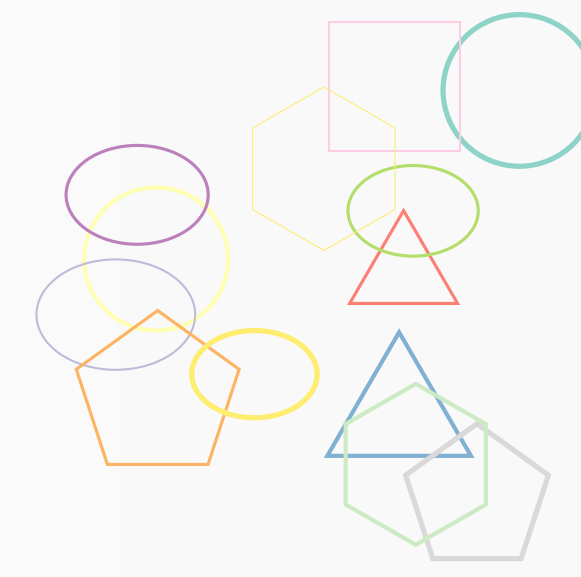[{"shape": "circle", "thickness": 2.5, "radius": 0.66, "center": [0.894, 0.843]}, {"shape": "circle", "thickness": 2, "radius": 0.62, "center": [0.269, 0.551]}, {"shape": "oval", "thickness": 1, "radius": 0.68, "center": [0.199, 0.454]}, {"shape": "triangle", "thickness": 1.5, "radius": 0.54, "center": [0.694, 0.527]}, {"shape": "triangle", "thickness": 2, "radius": 0.71, "center": [0.687, 0.281]}, {"shape": "pentagon", "thickness": 1.5, "radius": 0.74, "center": [0.271, 0.314]}, {"shape": "oval", "thickness": 1.5, "radius": 0.56, "center": [0.711, 0.634]}, {"shape": "square", "thickness": 1, "radius": 0.56, "center": [0.679, 0.85]}, {"shape": "pentagon", "thickness": 2.5, "radius": 0.65, "center": [0.821, 0.136]}, {"shape": "oval", "thickness": 1.5, "radius": 0.61, "center": [0.236, 0.662]}, {"shape": "hexagon", "thickness": 2, "radius": 0.7, "center": [0.715, 0.195]}, {"shape": "hexagon", "thickness": 0.5, "radius": 0.71, "center": [0.557, 0.707]}, {"shape": "oval", "thickness": 2.5, "radius": 0.54, "center": [0.438, 0.351]}]